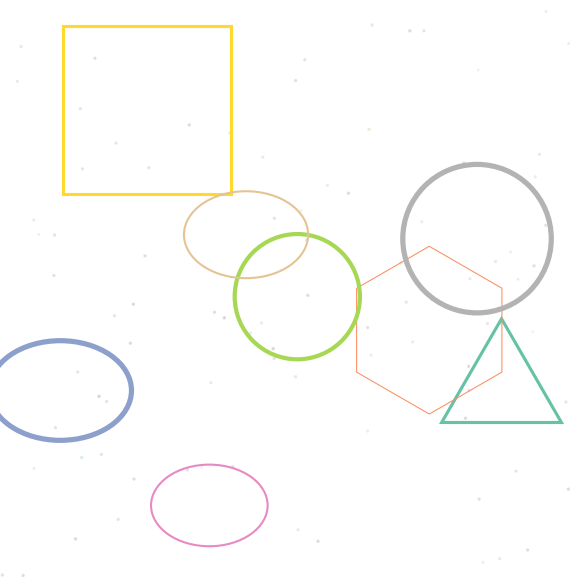[{"shape": "triangle", "thickness": 1.5, "radius": 0.6, "center": [0.868, 0.327]}, {"shape": "hexagon", "thickness": 0.5, "radius": 0.73, "center": [0.743, 0.427]}, {"shape": "oval", "thickness": 2.5, "radius": 0.62, "center": [0.104, 0.323]}, {"shape": "oval", "thickness": 1, "radius": 0.5, "center": [0.362, 0.124]}, {"shape": "circle", "thickness": 2, "radius": 0.54, "center": [0.515, 0.485]}, {"shape": "square", "thickness": 1.5, "radius": 0.73, "center": [0.254, 0.809]}, {"shape": "oval", "thickness": 1, "radius": 0.54, "center": [0.426, 0.593]}, {"shape": "circle", "thickness": 2.5, "radius": 0.64, "center": [0.826, 0.586]}]